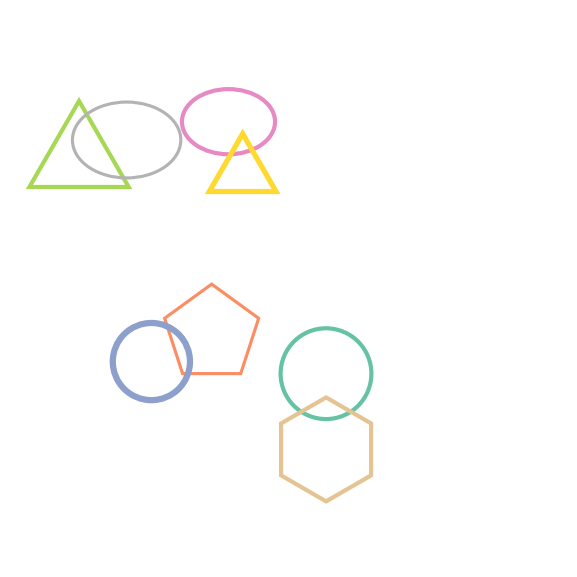[{"shape": "circle", "thickness": 2, "radius": 0.39, "center": [0.564, 0.352]}, {"shape": "pentagon", "thickness": 1.5, "radius": 0.43, "center": [0.366, 0.421]}, {"shape": "circle", "thickness": 3, "radius": 0.33, "center": [0.262, 0.373]}, {"shape": "oval", "thickness": 2, "radius": 0.4, "center": [0.396, 0.788]}, {"shape": "triangle", "thickness": 2, "radius": 0.5, "center": [0.137, 0.725]}, {"shape": "triangle", "thickness": 2.5, "radius": 0.33, "center": [0.42, 0.701]}, {"shape": "hexagon", "thickness": 2, "radius": 0.45, "center": [0.565, 0.221]}, {"shape": "oval", "thickness": 1.5, "radius": 0.47, "center": [0.219, 0.757]}]